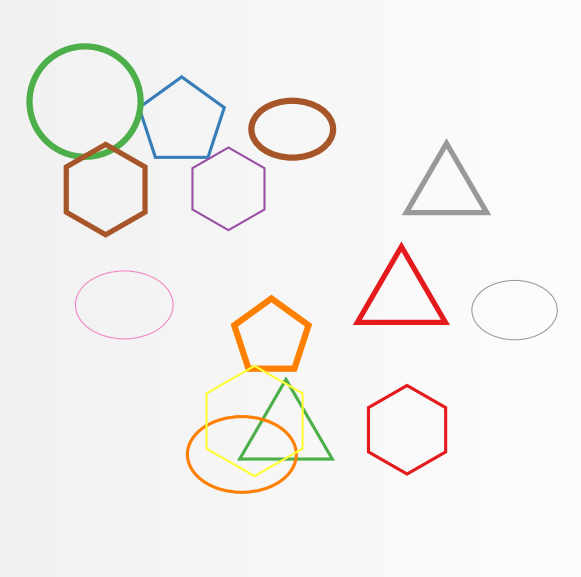[{"shape": "triangle", "thickness": 2.5, "radius": 0.44, "center": [0.691, 0.485]}, {"shape": "hexagon", "thickness": 1.5, "radius": 0.38, "center": [0.7, 0.255]}, {"shape": "pentagon", "thickness": 1.5, "radius": 0.39, "center": [0.313, 0.789]}, {"shape": "triangle", "thickness": 1.5, "radius": 0.46, "center": [0.492, 0.25]}, {"shape": "circle", "thickness": 3, "radius": 0.48, "center": [0.146, 0.823]}, {"shape": "hexagon", "thickness": 1, "radius": 0.36, "center": [0.393, 0.672]}, {"shape": "oval", "thickness": 1.5, "radius": 0.47, "center": [0.416, 0.212]}, {"shape": "pentagon", "thickness": 3, "radius": 0.34, "center": [0.467, 0.415]}, {"shape": "hexagon", "thickness": 1, "radius": 0.48, "center": [0.438, 0.27]}, {"shape": "hexagon", "thickness": 2.5, "radius": 0.39, "center": [0.182, 0.671]}, {"shape": "oval", "thickness": 3, "radius": 0.35, "center": [0.503, 0.775]}, {"shape": "oval", "thickness": 0.5, "radius": 0.42, "center": [0.214, 0.471]}, {"shape": "triangle", "thickness": 2.5, "radius": 0.4, "center": [0.768, 0.671]}, {"shape": "oval", "thickness": 0.5, "radius": 0.37, "center": [0.885, 0.462]}]